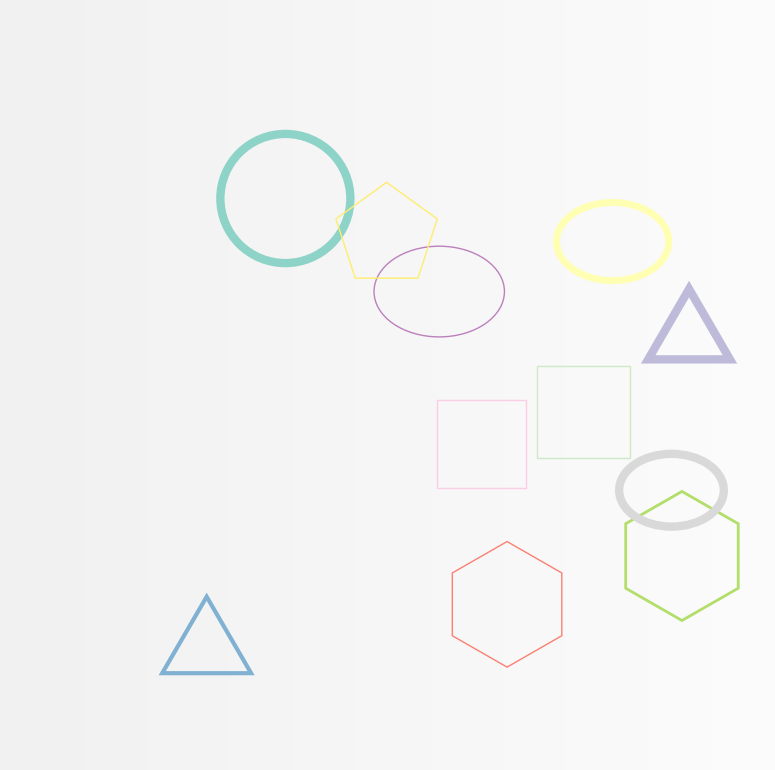[{"shape": "circle", "thickness": 3, "radius": 0.42, "center": [0.368, 0.742]}, {"shape": "oval", "thickness": 2.5, "radius": 0.36, "center": [0.79, 0.686]}, {"shape": "triangle", "thickness": 3, "radius": 0.3, "center": [0.889, 0.564]}, {"shape": "hexagon", "thickness": 0.5, "radius": 0.41, "center": [0.654, 0.215]}, {"shape": "triangle", "thickness": 1.5, "radius": 0.33, "center": [0.267, 0.159]}, {"shape": "hexagon", "thickness": 1, "radius": 0.42, "center": [0.88, 0.278]}, {"shape": "square", "thickness": 0.5, "radius": 0.29, "center": [0.621, 0.424]}, {"shape": "oval", "thickness": 3, "radius": 0.34, "center": [0.866, 0.363]}, {"shape": "oval", "thickness": 0.5, "radius": 0.42, "center": [0.567, 0.621]}, {"shape": "square", "thickness": 0.5, "radius": 0.3, "center": [0.753, 0.465]}, {"shape": "pentagon", "thickness": 0.5, "radius": 0.34, "center": [0.499, 0.694]}]